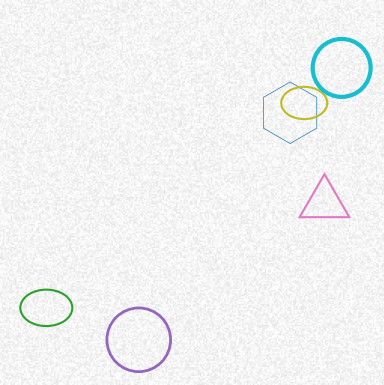[{"shape": "hexagon", "thickness": 0.5, "radius": 0.4, "center": [0.754, 0.707]}, {"shape": "oval", "thickness": 1.5, "radius": 0.34, "center": [0.12, 0.2]}, {"shape": "circle", "thickness": 2, "radius": 0.41, "center": [0.36, 0.117]}, {"shape": "triangle", "thickness": 1.5, "radius": 0.37, "center": [0.843, 0.473]}, {"shape": "oval", "thickness": 1.5, "radius": 0.3, "center": [0.79, 0.733]}, {"shape": "circle", "thickness": 3, "radius": 0.38, "center": [0.887, 0.824]}]